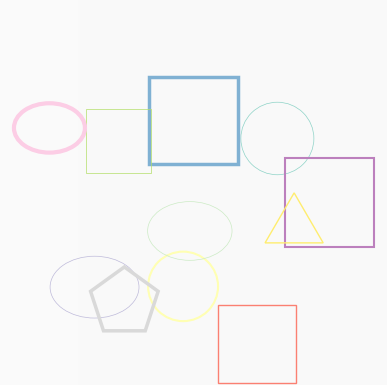[{"shape": "circle", "thickness": 0.5, "radius": 0.47, "center": [0.716, 0.64]}, {"shape": "circle", "thickness": 1.5, "radius": 0.45, "center": [0.472, 0.256]}, {"shape": "oval", "thickness": 0.5, "radius": 0.57, "center": [0.244, 0.254]}, {"shape": "square", "thickness": 1, "radius": 0.51, "center": [0.663, 0.107]}, {"shape": "square", "thickness": 2.5, "radius": 0.57, "center": [0.499, 0.687]}, {"shape": "square", "thickness": 0.5, "radius": 0.42, "center": [0.305, 0.633]}, {"shape": "oval", "thickness": 3, "radius": 0.46, "center": [0.128, 0.668]}, {"shape": "pentagon", "thickness": 2.5, "radius": 0.46, "center": [0.321, 0.215]}, {"shape": "square", "thickness": 1.5, "radius": 0.58, "center": [0.85, 0.475]}, {"shape": "oval", "thickness": 0.5, "radius": 0.54, "center": [0.49, 0.4]}, {"shape": "triangle", "thickness": 1, "radius": 0.43, "center": [0.759, 0.412]}]